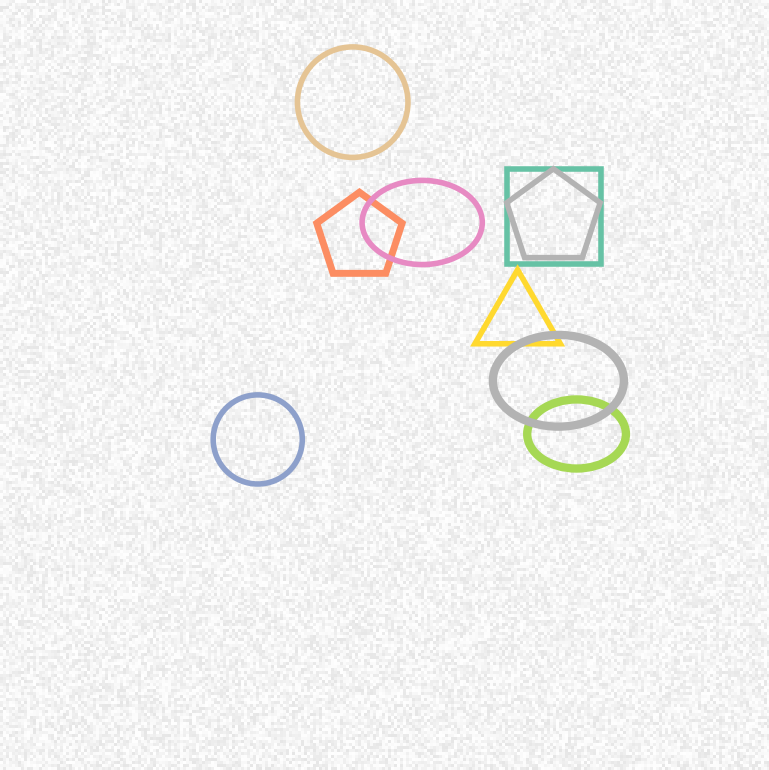[{"shape": "square", "thickness": 2, "radius": 0.31, "center": [0.719, 0.719]}, {"shape": "pentagon", "thickness": 2.5, "radius": 0.29, "center": [0.467, 0.692]}, {"shape": "circle", "thickness": 2, "radius": 0.29, "center": [0.335, 0.429]}, {"shape": "oval", "thickness": 2, "radius": 0.39, "center": [0.548, 0.711]}, {"shape": "oval", "thickness": 3, "radius": 0.32, "center": [0.749, 0.436]}, {"shape": "triangle", "thickness": 2, "radius": 0.32, "center": [0.672, 0.586]}, {"shape": "circle", "thickness": 2, "radius": 0.36, "center": [0.458, 0.867]}, {"shape": "pentagon", "thickness": 2, "radius": 0.32, "center": [0.719, 0.717]}, {"shape": "oval", "thickness": 3, "radius": 0.43, "center": [0.725, 0.505]}]